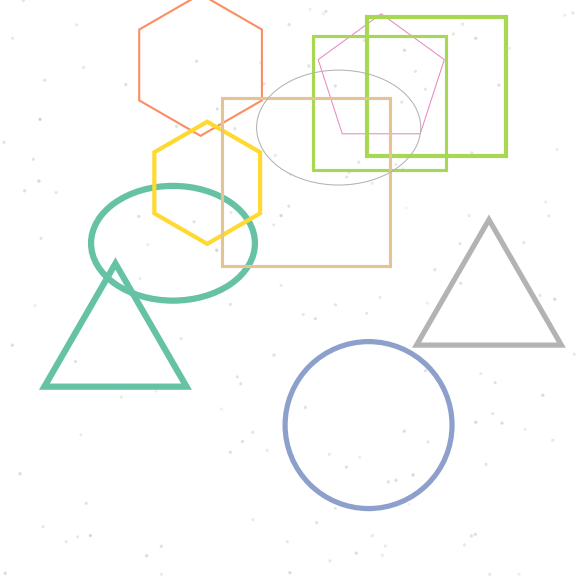[{"shape": "triangle", "thickness": 3, "radius": 0.71, "center": [0.2, 0.401]}, {"shape": "oval", "thickness": 3, "radius": 0.71, "center": [0.3, 0.578]}, {"shape": "hexagon", "thickness": 1, "radius": 0.61, "center": [0.347, 0.887]}, {"shape": "circle", "thickness": 2.5, "radius": 0.72, "center": [0.638, 0.263]}, {"shape": "pentagon", "thickness": 0.5, "radius": 0.57, "center": [0.66, 0.86]}, {"shape": "square", "thickness": 1.5, "radius": 0.58, "center": [0.657, 0.82]}, {"shape": "square", "thickness": 2, "radius": 0.6, "center": [0.756, 0.849]}, {"shape": "hexagon", "thickness": 2, "radius": 0.53, "center": [0.359, 0.683]}, {"shape": "square", "thickness": 1.5, "radius": 0.72, "center": [0.53, 0.684]}, {"shape": "oval", "thickness": 0.5, "radius": 0.71, "center": [0.586, 0.778]}, {"shape": "triangle", "thickness": 2.5, "radius": 0.72, "center": [0.847, 0.474]}]